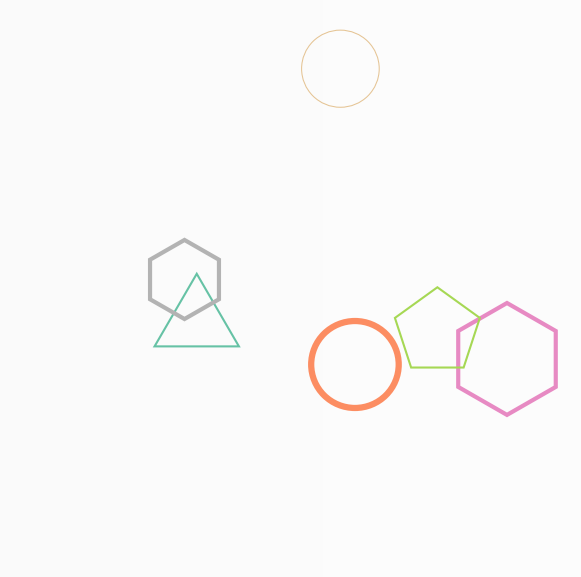[{"shape": "triangle", "thickness": 1, "radius": 0.42, "center": [0.338, 0.441]}, {"shape": "circle", "thickness": 3, "radius": 0.38, "center": [0.611, 0.368]}, {"shape": "hexagon", "thickness": 2, "radius": 0.48, "center": [0.872, 0.378]}, {"shape": "pentagon", "thickness": 1, "radius": 0.38, "center": [0.752, 0.425]}, {"shape": "circle", "thickness": 0.5, "radius": 0.33, "center": [0.586, 0.88]}, {"shape": "hexagon", "thickness": 2, "radius": 0.34, "center": [0.317, 0.515]}]